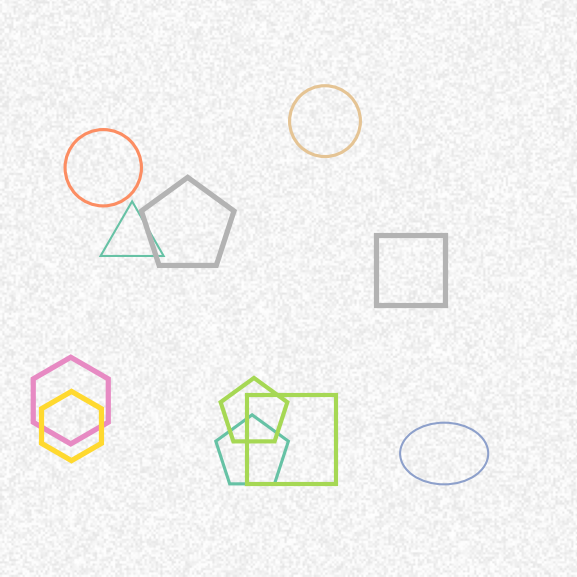[{"shape": "pentagon", "thickness": 1.5, "radius": 0.33, "center": [0.437, 0.215]}, {"shape": "triangle", "thickness": 1, "radius": 0.32, "center": [0.229, 0.587]}, {"shape": "circle", "thickness": 1.5, "radius": 0.33, "center": [0.179, 0.709]}, {"shape": "oval", "thickness": 1, "radius": 0.38, "center": [0.769, 0.214]}, {"shape": "hexagon", "thickness": 2.5, "radius": 0.38, "center": [0.123, 0.306]}, {"shape": "pentagon", "thickness": 2, "radius": 0.3, "center": [0.44, 0.284]}, {"shape": "square", "thickness": 2, "radius": 0.39, "center": [0.505, 0.238]}, {"shape": "hexagon", "thickness": 2.5, "radius": 0.3, "center": [0.124, 0.261]}, {"shape": "circle", "thickness": 1.5, "radius": 0.31, "center": [0.563, 0.789]}, {"shape": "square", "thickness": 2.5, "radius": 0.3, "center": [0.711, 0.532]}, {"shape": "pentagon", "thickness": 2.5, "radius": 0.42, "center": [0.325, 0.608]}]